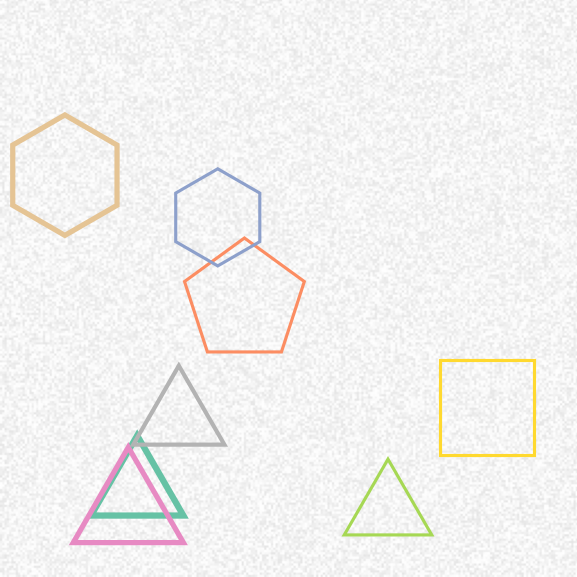[{"shape": "triangle", "thickness": 3, "radius": 0.46, "center": [0.238, 0.153]}, {"shape": "pentagon", "thickness": 1.5, "radius": 0.55, "center": [0.423, 0.478]}, {"shape": "hexagon", "thickness": 1.5, "radius": 0.42, "center": [0.377, 0.623]}, {"shape": "triangle", "thickness": 2.5, "radius": 0.55, "center": [0.222, 0.115]}, {"shape": "triangle", "thickness": 1.5, "radius": 0.44, "center": [0.672, 0.117]}, {"shape": "square", "thickness": 1.5, "radius": 0.41, "center": [0.843, 0.294]}, {"shape": "hexagon", "thickness": 2.5, "radius": 0.52, "center": [0.112, 0.696]}, {"shape": "triangle", "thickness": 2, "radius": 0.46, "center": [0.31, 0.275]}]